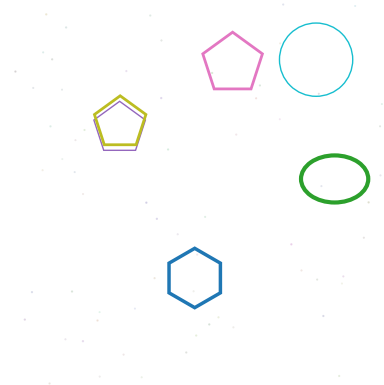[{"shape": "hexagon", "thickness": 2.5, "radius": 0.39, "center": [0.506, 0.278]}, {"shape": "oval", "thickness": 3, "radius": 0.44, "center": [0.869, 0.535]}, {"shape": "pentagon", "thickness": 1, "radius": 0.35, "center": [0.311, 0.666]}, {"shape": "pentagon", "thickness": 2, "radius": 0.41, "center": [0.604, 0.835]}, {"shape": "pentagon", "thickness": 2, "radius": 0.35, "center": [0.312, 0.681]}, {"shape": "circle", "thickness": 1, "radius": 0.48, "center": [0.821, 0.845]}]